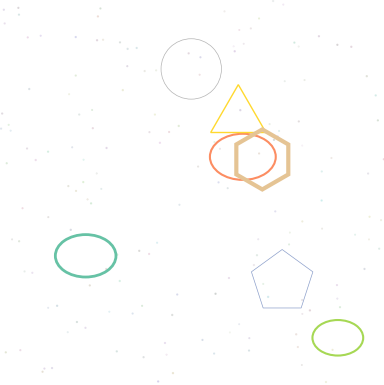[{"shape": "oval", "thickness": 2, "radius": 0.39, "center": [0.222, 0.336]}, {"shape": "oval", "thickness": 1.5, "radius": 0.43, "center": [0.631, 0.593]}, {"shape": "pentagon", "thickness": 0.5, "radius": 0.42, "center": [0.733, 0.268]}, {"shape": "oval", "thickness": 1.5, "radius": 0.33, "center": [0.877, 0.123]}, {"shape": "triangle", "thickness": 1, "radius": 0.41, "center": [0.619, 0.697]}, {"shape": "hexagon", "thickness": 3, "radius": 0.39, "center": [0.681, 0.586]}, {"shape": "circle", "thickness": 0.5, "radius": 0.39, "center": [0.497, 0.821]}]